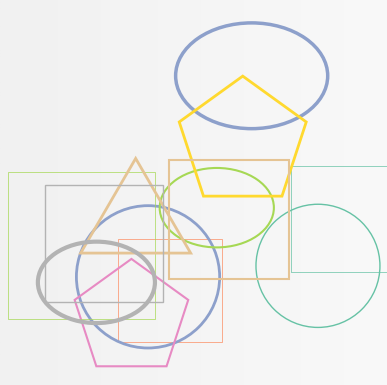[{"shape": "circle", "thickness": 1, "radius": 0.8, "center": [0.821, 0.31]}, {"shape": "square", "thickness": 0.5, "radius": 0.68, "center": [0.888, 0.432]}, {"shape": "square", "thickness": 0.5, "radius": 0.67, "center": [0.439, 0.245]}, {"shape": "oval", "thickness": 2.5, "radius": 0.98, "center": [0.649, 0.803]}, {"shape": "circle", "thickness": 2, "radius": 0.92, "center": [0.382, 0.281]}, {"shape": "pentagon", "thickness": 1.5, "radius": 0.77, "center": [0.339, 0.173]}, {"shape": "square", "thickness": 0.5, "radius": 0.95, "center": [0.211, 0.362]}, {"shape": "oval", "thickness": 1.5, "radius": 0.74, "center": [0.559, 0.461]}, {"shape": "pentagon", "thickness": 2, "radius": 0.86, "center": [0.626, 0.63]}, {"shape": "square", "thickness": 1.5, "radius": 0.77, "center": [0.59, 0.43]}, {"shape": "triangle", "thickness": 2, "radius": 0.82, "center": [0.35, 0.425]}, {"shape": "square", "thickness": 1, "radius": 0.76, "center": [0.268, 0.368]}, {"shape": "oval", "thickness": 3, "radius": 0.76, "center": [0.249, 0.267]}]